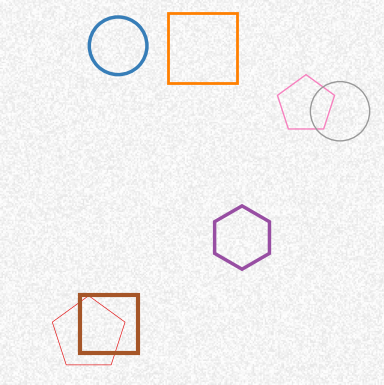[{"shape": "pentagon", "thickness": 0.5, "radius": 0.5, "center": [0.23, 0.133]}, {"shape": "circle", "thickness": 2.5, "radius": 0.37, "center": [0.307, 0.881]}, {"shape": "hexagon", "thickness": 2.5, "radius": 0.41, "center": [0.629, 0.383]}, {"shape": "square", "thickness": 2, "radius": 0.45, "center": [0.527, 0.875]}, {"shape": "square", "thickness": 3, "radius": 0.37, "center": [0.284, 0.158]}, {"shape": "pentagon", "thickness": 1, "radius": 0.39, "center": [0.795, 0.728]}, {"shape": "circle", "thickness": 1, "radius": 0.38, "center": [0.883, 0.711]}]